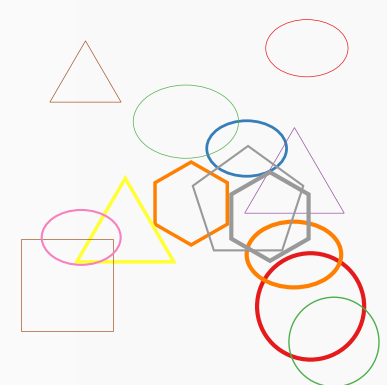[{"shape": "oval", "thickness": 0.5, "radius": 0.53, "center": [0.792, 0.875]}, {"shape": "circle", "thickness": 3, "radius": 0.69, "center": [0.802, 0.204]}, {"shape": "oval", "thickness": 2, "radius": 0.51, "center": [0.637, 0.614]}, {"shape": "circle", "thickness": 1, "radius": 0.58, "center": [0.862, 0.112]}, {"shape": "oval", "thickness": 0.5, "radius": 0.68, "center": [0.48, 0.684]}, {"shape": "triangle", "thickness": 0.5, "radius": 0.74, "center": [0.76, 0.52]}, {"shape": "oval", "thickness": 3, "radius": 0.61, "center": [0.759, 0.339]}, {"shape": "hexagon", "thickness": 2.5, "radius": 0.54, "center": [0.493, 0.471]}, {"shape": "triangle", "thickness": 2.5, "radius": 0.72, "center": [0.323, 0.392]}, {"shape": "square", "thickness": 0.5, "radius": 0.6, "center": [0.173, 0.26]}, {"shape": "triangle", "thickness": 0.5, "radius": 0.53, "center": [0.221, 0.788]}, {"shape": "oval", "thickness": 1.5, "radius": 0.51, "center": [0.21, 0.383]}, {"shape": "pentagon", "thickness": 1.5, "radius": 0.75, "center": [0.64, 0.471]}, {"shape": "hexagon", "thickness": 3, "radius": 0.58, "center": [0.697, 0.438]}]